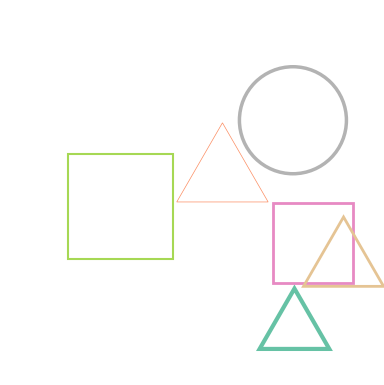[{"shape": "triangle", "thickness": 3, "radius": 0.52, "center": [0.765, 0.146]}, {"shape": "triangle", "thickness": 0.5, "radius": 0.69, "center": [0.578, 0.544]}, {"shape": "square", "thickness": 2, "radius": 0.52, "center": [0.814, 0.369]}, {"shape": "square", "thickness": 1.5, "radius": 0.68, "center": [0.313, 0.463]}, {"shape": "triangle", "thickness": 2, "radius": 0.6, "center": [0.892, 0.316]}, {"shape": "circle", "thickness": 2.5, "radius": 0.69, "center": [0.761, 0.688]}]